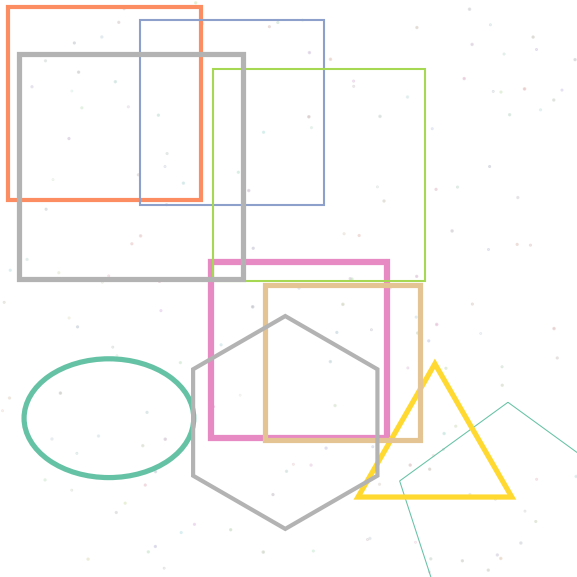[{"shape": "pentagon", "thickness": 0.5, "radius": 0.99, "center": [0.88, 0.105]}, {"shape": "oval", "thickness": 2.5, "radius": 0.73, "center": [0.189, 0.275]}, {"shape": "square", "thickness": 2, "radius": 0.83, "center": [0.181, 0.82]}, {"shape": "square", "thickness": 1, "radius": 0.8, "center": [0.402, 0.804]}, {"shape": "square", "thickness": 3, "radius": 0.76, "center": [0.517, 0.394]}, {"shape": "square", "thickness": 1, "radius": 0.92, "center": [0.553, 0.696]}, {"shape": "triangle", "thickness": 2.5, "radius": 0.77, "center": [0.753, 0.215]}, {"shape": "square", "thickness": 2.5, "radius": 0.67, "center": [0.593, 0.371]}, {"shape": "hexagon", "thickness": 2, "radius": 0.92, "center": [0.494, 0.268]}, {"shape": "square", "thickness": 2.5, "radius": 0.97, "center": [0.226, 0.711]}]